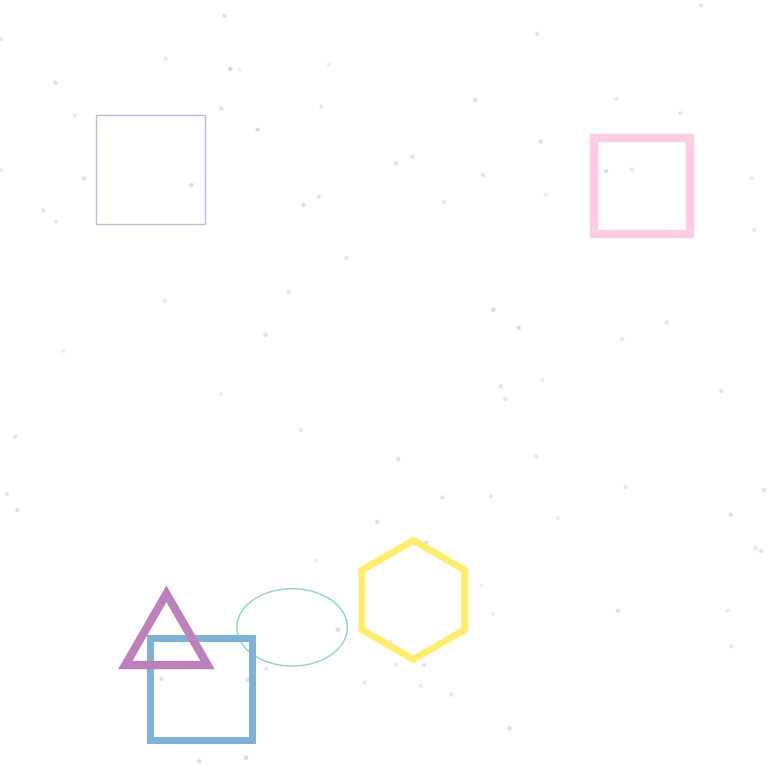[{"shape": "oval", "thickness": 0.5, "radius": 0.36, "center": [0.379, 0.185]}, {"shape": "square", "thickness": 0.5, "radius": 0.35, "center": [0.195, 0.779]}, {"shape": "square", "thickness": 2.5, "radius": 0.33, "center": [0.261, 0.105]}, {"shape": "square", "thickness": 3, "radius": 0.31, "center": [0.834, 0.758]}, {"shape": "triangle", "thickness": 3, "radius": 0.31, "center": [0.216, 0.167]}, {"shape": "hexagon", "thickness": 2.5, "radius": 0.39, "center": [0.537, 0.221]}]